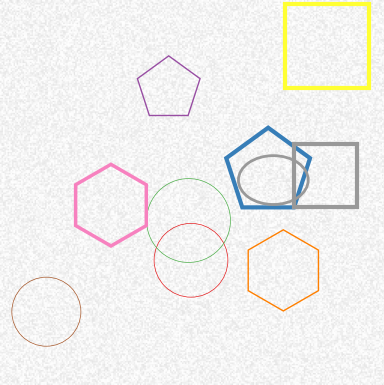[{"shape": "circle", "thickness": 0.5, "radius": 0.48, "center": [0.496, 0.324]}, {"shape": "pentagon", "thickness": 3, "radius": 0.57, "center": [0.697, 0.554]}, {"shape": "circle", "thickness": 0.5, "radius": 0.54, "center": [0.49, 0.427]}, {"shape": "pentagon", "thickness": 1, "radius": 0.43, "center": [0.438, 0.769]}, {"shape": "hexagon", "thickness": 1, "radius": 0.53, "center": [0.736, 0.298]}, {"shape": "square", "thickness": 3, "radius": 0.54, "center": [0.849, 0.88]}, {"shape": "circle", "thickness": 0.5, "radius": 0.45, "center": [0.12, 0.19]}, {"shape": "hexagon", "thickness": 2.5, "radius": 0.53, "center": [0.288, 0.467]}, {"shape": "oval", "thickness": 2, "radius": 0.45, "center": [0.71, 0.532]}, {"shape": "square", "thickness": 3, "radius": 0.41, "center": [0.844, 0.543]}]